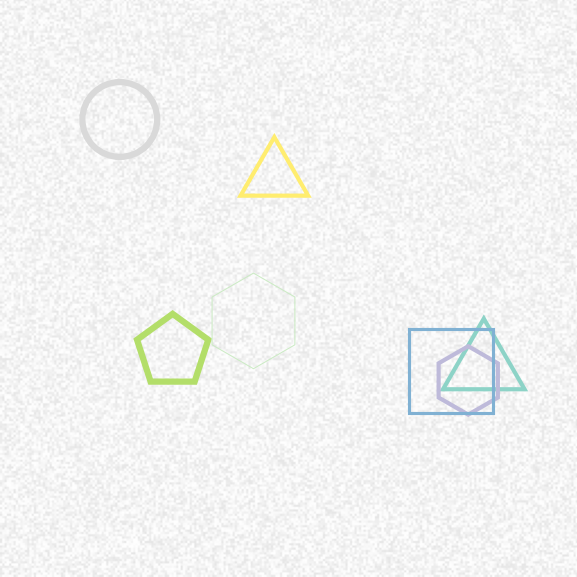[{"shape": "triangle", "thickness": 2, "radius": 0.41, "center": [0.838, 0.366]}, {"shape": "hexagon", "thickness": 2, "radius": 0.3, "center": [0.811, 0.34]}, {"shape": "square", "thickness": 1.5, "radius": 0.36, "center": [0.781, 0.357]}, {"shape": "pentagon", "thickness": 3, "radius": 0.32, "center": [0.299, 0.391]}, {"shape": "circle", "thickness": 3, "radius": 0.32, "center": [0.207, 0.792]}, {"shape": "hexagon", "thickness": 0.5, "radius": 0.41, "center": [0.439, 0.443]}, {"shape": "triangle", "thickness": 2, "radius": 0.34, "center": [0.475, 0.694]}]